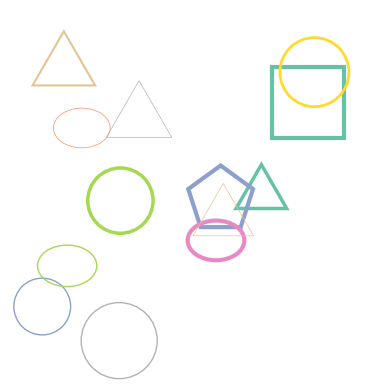[{"shape": "square", "thickness": 3, "radius": 0.46, "center": [0.8, 0.734]}, {"shape": "triangle", "thickness": 2.5, "radius": 0.38, "center": [0.679, 0.496]}, {"shape": "oval", "thickness": 0.5, "radius": 0.37, "center": [0.212, 0.668]}, {"shape": "pentagon", "thickness": 3, "radius": 0.44, "center": [0.573, 0.482]}, {"shape": "circle", "thickness": 1, "radius": 0.37, "center": [0.11, 0.204]}, {"shape": "oval", "thickness": 3, "radius": 0.37, "center": [0.561, 0.376]}, {"shape": "oval", "thickness": 1, "radius": 0.39, "center": [0.174, 0.31]}, {"shape": "circle", "thickness": 2.5, "radius": 0.42, "center": [0.313, 0.479]}, {"shape": "circle", "thickness": 2, "radius": 0.45, "center": [0.817, 0.813]}, {"shape": "triangle", "thickness": 1.5, "radius": 0.47, "center": [0.166, 0.825]}, {"shape": "triangle", "thickness": 0.5, "radius": 0.45, "center": [0.58, 0.433]}, {"shape": "circle", "thickness": 1, "radius": 0.49, "center": [0.31, 0.115]}, {"shape": "triangle", "thickness": 0.5, "radius": 0.49, "center": [0.361, 0.692]}]